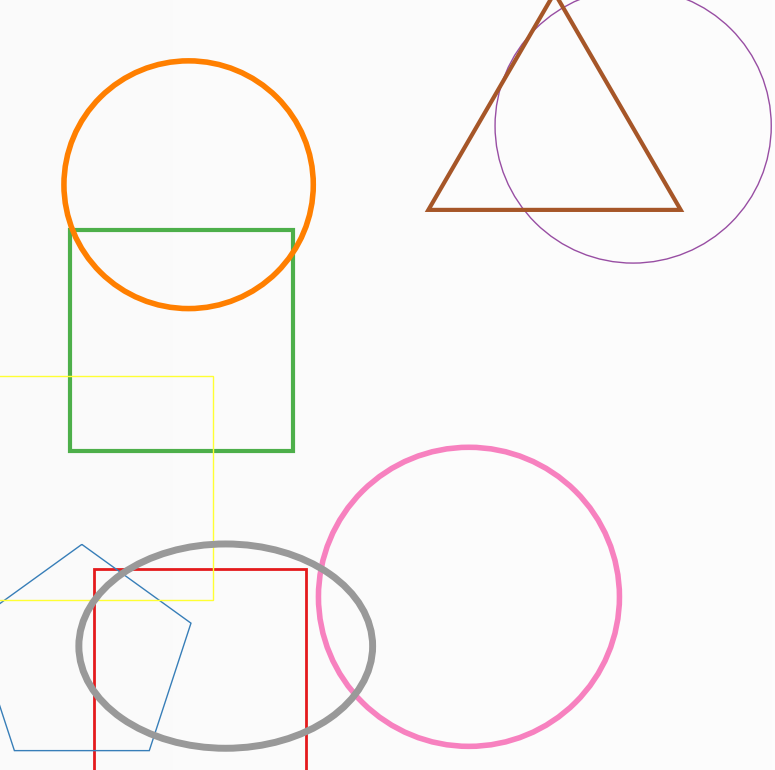[{"shape": "square", "thickness": 1, "radius": 0.68, "center": [0.259, 0.124]}, {"shape": "pentagon", "thickness": 0.5, "radius": 0.74, "center": [0.106, 0.145]}, {"shape": "square", "thickness": 1.5, "radius": 0.72, "center": [0.235, 0.558]}, {"shape": "circle", "thickness": 0.5, "radius": 0.89, "center": [0.817, 0.837]}, {"shape": "circle", "thickness": 2, "radius": 0.8, "center": [0.243, 0.76]}, {"shape": "square", "thickness": 0.5, "radius": 0.73, "center": [0.13, 0.366]}, {"shape": "triangle", "thickness": 1.5, "radius": 0.94, "center": [0.716, 0.821]}, {"shape": "circle", "thickness": 2, "radius": 0.97, "center": [0.605, 0.225]}, {"shape": "oval", "thickness": 2.5, "radius": 0.95, "center": [0.291, 0.161]}]